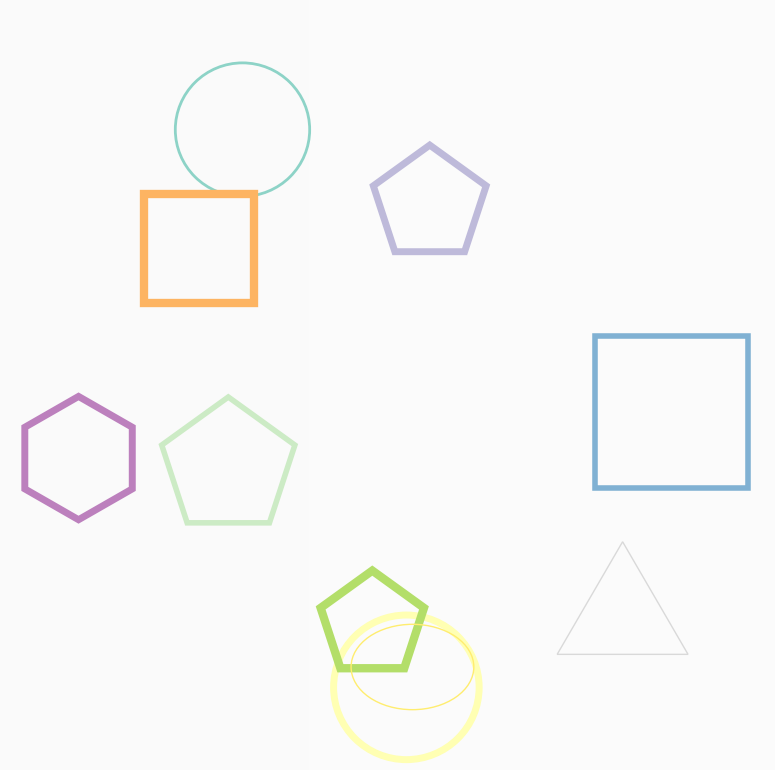[{"shape": "circle", "thickness": 1, "radius": 0.43, "center": [0.313, 0.832]}, {"shape": "circle", "thickness": 2.5, "radius": 0.47, "center": [0.524, 0.107]}, {"shape": "pentagon", "thickness": 2.5, "radius": 0.38, "center": [0.555, 0.735]}, {"shape": "square", "thickness": 2, "radius": 0.49, "center": [0.867, 0.465]}, {"shape": "square", "thickness": 3, "radius": 0.35, "center": [0.257, 0.677]}, {"shape": "pentagon", "thickness": 3, "radius": 0.35, "center": [0.48, 0.189]}, {"shape": "triangle", "thickness": 0.5, "radius": 0.49, "center": [0.803, 0.199]}, {"shape": "hexagon", "thickness": 2.5, "radius": 0.4, "center": [0.101, 0.405]}, {"shape": "pentagon", "thickness": 2, "radius": 0.45, "center": [0.295, 0.394]}, {"shape": "oval", "thickness": 0.5, "radius": 0.4, "center": [0.532, 0.134]}]